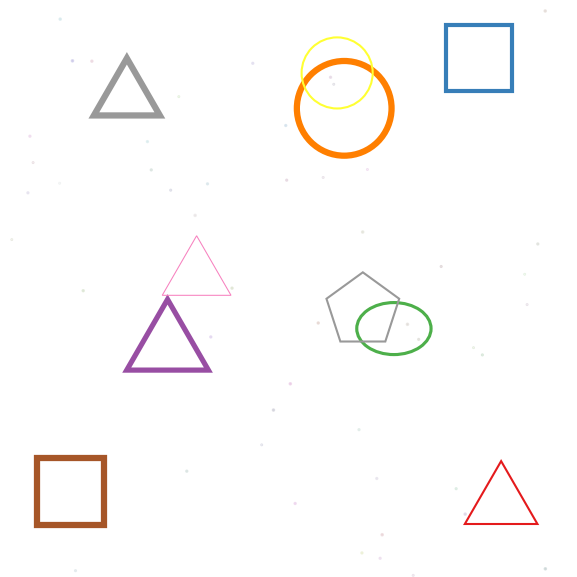[{"shape": "triangle", "thickness": 1, "radius": 0.36, "center": [0.868, 0.128]}, {"shape": "square", "thickness": 2, "radius": 0.29, "center": [0.83, 0.899]}, {"shape": "oval", "thickness": 1.5, "radius": 0.32, "center": [0.682, 0.43]}, {"shape": "triangle", "thickness": 2.5, "radius": 0.41, "center": [0.29, 0.399]}, {"shape": "circle", "thickness": 3, "radius": 0.41, "center": [0.596, 0.812]}, {"shape": "circle", "thickness": 1, "radius": 0.31, "center": [0.584, 0.873]}, {"shape": "square", "thickness": 3, "radius": 0.29, "center": [0.122, 0.148]}, {"shape": "triangle", "thickness": 0.5, "radius": 0.34, "center": [0.34, 0.522]}, {"shape": "triangle", "thickness": 3, "radius": 0.33, "center": [0.22, 0.832]}, {"shape": "pentagon", "thickness": 1, "radius": 0.33, "center": [0.628, 0.461]}]